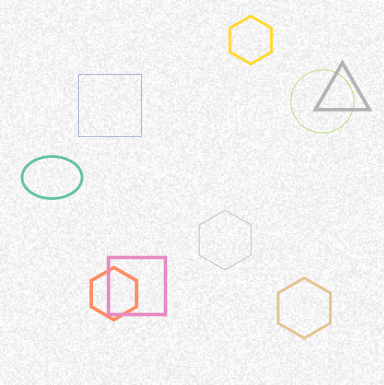[{"shape": "oval", "thickness": 2, "radius": 0.39, "center": [0.135, 0.539]}, {"shape": "hexagon", "thickness": 2.5, "radius": 0.34, "center": [0.296, 0.237]}, {"shape": "square", "thickness": 0.5, "radius": 0.4, "center": [0.284, 0.727]}, {"shape": "square", "thickness": 2.5, "radius": 0.37, "center": [0.354, 0.258]}, {"shape": "circle", "thickness": 0.5, "radius": 0.41, "center": [0.837, 0.737]}, {"shape": "hexagon", "thickness": 2, "radius": 0.31, "center": [0.651, 0.896]}, {"shape": "hexagon", "thickness": 2, "radius": 0.39, "center": [0.79, 0.2]}, {"shape": "hexagon", "thickness": 0.5, "radius": 0.39, "center": [0.585, 0.377]}, {"shape": "triangle", "thickness": 2.5, "radius": 0.41, "center": [0.889, 0.756]}]